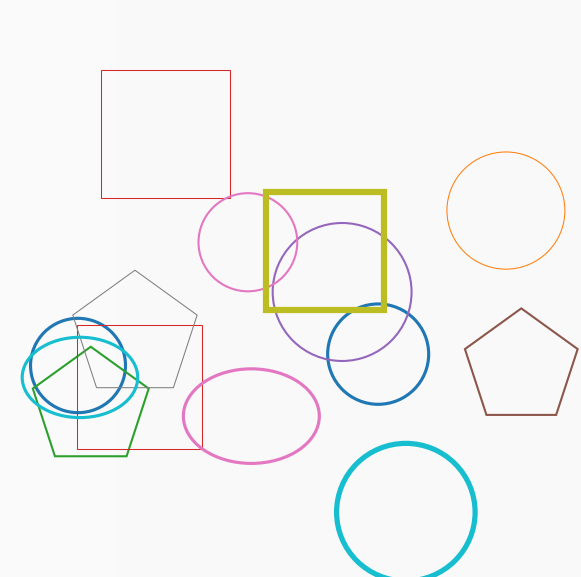[{"shape": "circle", "thickness": 1.5, "radius": 0.41, "center": [0.134, 0.366]}, {"shape": "circle", "thickness": 1.5, "radius": 0.43, "center": [0.651, 0.386]}, {"shape": "circle", "thickness": 0.5, "radius": 0.51, "center": [0.87, 0.635]}, {"shape": "pentagon", "thickness": 1, "radius": 0.52, "center": [0.156, 0.294]}, {"shape": "square", "thickness": 0.5, "radius": 0.54, "center": [0.24, 0.328]}, {"shape": "square", "thickness": 0.5, "radius": 0.56, "center": [0.285, 0.768]}, {"shape": "circle", "thickness": 1, "radius": 0.6, "center": [0.589, 0.494]}, {"shape": "pentagon", "thickness": 1, "radius": 0.51, "center": [0.897, 0.363]}, {"shape": "circle", "thickness": 1, "radius": 0.42, "center": [0.426, 0.58]}, {"shape": "oval", "thickness": 1.5, "radius": 0.58, "center": [0.432, 0.279]}, {"shape": "pentagon", "thickness": 0.5, "radius": 0.56, "center": [0.232, 0.419]}, {"shape": "square", "thickness": 3, "radius": 0.51, "center": [0.559, 0.564]}, {"shape": "circle", "thickness": 2.5, "radius": 0.6, "center": [0.698, 0.112]}, {"shape": "oval", "thickness": 1.5, "radius": 0.5, "center": [0.138, 0.346]}]